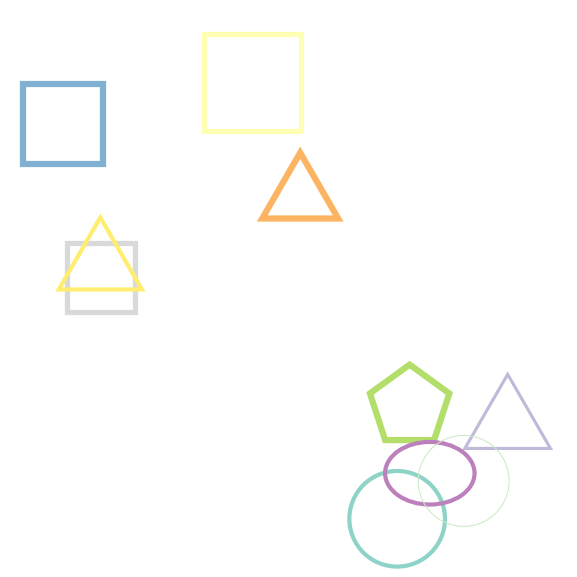[{"shape": "circle", "thickness": 2, "radius": 0.41, "center": [0.688, 0.101]}, {"shape": "square", "thickness": 2.5, "radius": 0.42, "center": [0.438, 0.857]}, {"shape": "triangle", "thickness": 1.5, "radius": 0.43, "center": [0.879, 0.265]}, {"shape": "square", "thickness": 3, "radius": 0.35, "center": [0.11, 0.784]}, {"shape": "triangle", "thickness": 3, "radius": 0.38, "center": [0.52, 0.659]}, {"shape": "pentagon", "thickness": 3, "radius": 0.36, "center": [0.709, 0.296]}, {"shape": "square", "thickness": 2.5, "radius": 0.3, "center": [0.174, 0.518]}, {"shape": "oval", "thickness": 2, "radius": 0.39, "center": [0.744, 0.18]}, {"shape": "circle", "thickness": 0.5, "radius": 0.39, "center": [0.803, 0.166]}, {"shape": "triangle", "thickness": 2, "radius": 0.42, "center": [0.174, 0.539]}]